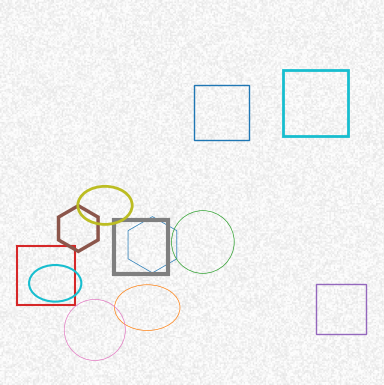[{"shape": "hexagon", "thickness": 0.5, "radius": 0.37, "center": [0.396, 0.364]}, {"shape": "square", "thickness": 1, "radius": 0.36, "center": [0.575, 0.708]}, {"shape": "oval", "thickness": 0.5, "radius": 0.42, "center": [0.383, 0.201]}, {"shape": "circle", "thickness": 0.5, "radius": 0.41, "center": [0.527, 0.371]}, {"shape": "square", "thickness": 1.5, "radius": 0.38, "center": [0.119, 0.284]}, {"shape": "square", "thickness": 1, "radius": 0.33, "center": [0.886, 0.197]}, {"shape": "hexagon", "thickness": 2.5, "radius": 0.3, "center": [0.203, 0.406]}, {"shape": "circle", "thickness": 0.5, "radius": 0.4, "center": [0.246, 0.143]}, {"shape": "square", "thickness": 3, "radius": 0.35, "center": [0.365, 0.357]}, {"shape": "oval", "thickness": 2, "radius": 0.35, "center": [0.273, 0.467]}, {"shape": "square", "thickness": 2, "radius": 0.43, "center": [0.82, 0.732]}, {"shape": "oval", "thickness": 1.5, "radius": 0.34, "center": [0.143, 0.264]}]